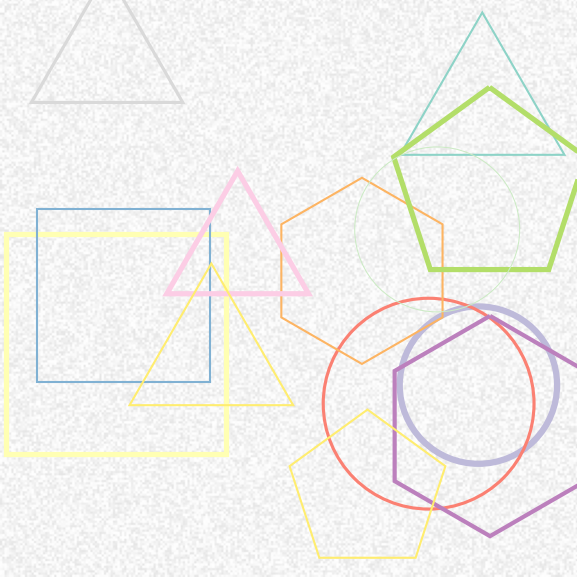[{"shape": "triangle", "thickness": 1, "radius": 0.82, "center": [0.835, 0.813]}, {"shape": "square", "thickness": 2.5, "radius": 0.95, "center": [0.201, 0.404]}, {"shape": "circle", "thickness": 3, "radius": 0.68, "center": [0.828, 0.332]}, {"shape": "circle", "thickness": 1.5, "radius": 0.91, "center": [0.742, 0.3]}, {"shape": "square", "thickness": 1, "radius": 0.75, "center": [0.215, 0.487]}, {"shape": "hexagon", "thickness": 1, "radius": 0.81, "center": [0.627, 0.53]}, {"shape": "pentagon", "thickness": 2.5, "radius": 0.87, "center": [0.848, 0.674]}, {"shape": "triangle", "thickness": 2.5, "radius": 0.71, "center": [0.412, 0.561]}, {"shape": "triangle", "thickness": 1.5, "radius": 0.76, "center": [0.185, 0.897]}, {"shape": "hexagon", "thickness": 2, "radius": 0.95, "center": [0.849, 0.261]}, {"shape": "circle", "thickness": 0.5, "radius": 0.71, "center": [0.757, 0.602]}, {"shape": "triangle", "thickness": 1, "radius": 0.82, "center": [0.366, 0.379]}, {"shape": "pentagon", "thickness": 1, "radius": 0.71, "center": [0.636, 0.148]}]